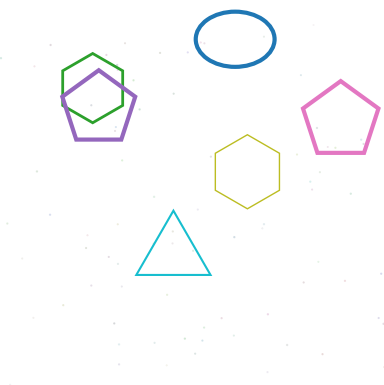[{"shape": "oval", "thickness": 3, "radius": 0.51, "center": [0.611, 0.898]}, {"shape": "hexagon", "thickness": 2, "radius": 0.45, "center": [0.241, 0.771]}, {"shape": "pentagon", "thickness": 3, "radius": 0.5, "center": [0.257, 0.718]}, {"shape": "pentagon", "thickness": 3, "radius": 0.52, "center": [0.885, 0.686]}, {"shape": "hexagon", "thickness": 1, "radius": 0.48, "center": [0.643, 0.554]}, {"shape": "triangle", "thickness": 1.5, "radius": 0.56, "center": [0.45, 0.341]}]